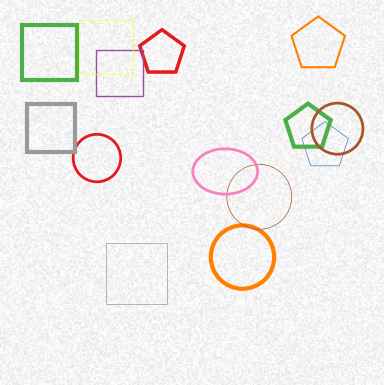[{"shape": "circle", "thickness": 2, "radius": 0.31, "center": [0.252, 0.589]}, {"shape": "pentagon", "thickness": 2.5, "radius": 0.3, "center": [0.421, 0.862]}, {"shape": "pentagon", "thickness": 0.5, "radius": 0.32, "center": [0.844, 0.621]}, {"shape": "square", "thickness": 3, "radius": 0.36, "center": [0.128, 0.863]}, {"shape": "pentagon", "thickness": 3, "radius": 0.31, "center": [0.8, 0.669]}, {"shape": "square", "thickness": 1, "radius": 0.3, "center": [0.31, 0.811]}, {"shape": "pentagon", "thickness": 1.5, "radius": 0.36, "center": [0.827, 0.884]}, {"shape": "circle", "thickness": 3, "radius": 0.41, "center": [0.63, 0.332]}, {"shape": "square", "thickness": 0.5, "radius": 0.35, "center": [0.276, 0.879]}, {"shape": "circle", "thickness": 0.5, "radius": 0.42, "center": [0.673, 0.489]}, {"shape": "circle", "thickness": 2, "radius": 0.33, "center": [0.876, 0.666]}, {"shape": "oval", "thickness": 2, "radius": 0.42, "center": [0.585, 0.555]}, {"shape": "square", "thickness": 3, "radius": 0.31, "center": [0.132, 0.667]}, {"shape": "square", "thickness": 0.5, "radius": 0.4, "center": [0.354, 0.289]}]